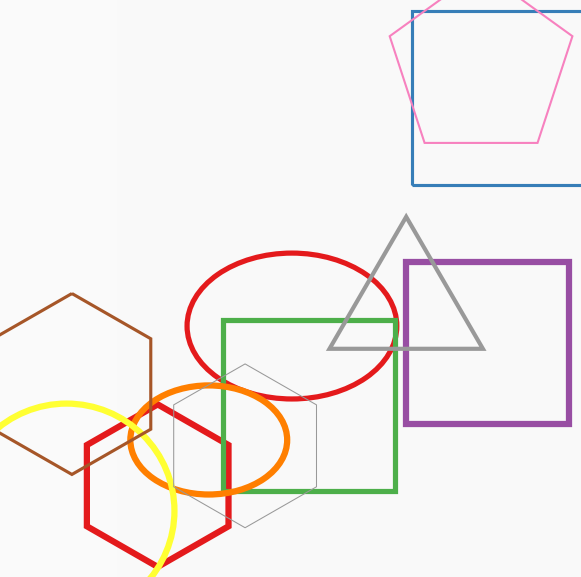[{"shape": "hexagon", "thickness": 3, "radius": 0.7, "center": [0.271, 0.158]}, {"shape": "oval", "thickness": 2.5, "radius": 0.9, "center": [0.502, 0.435]}, {"shape": "square", "thickness": 1.5, "radius": 0.75, "center": [0.86, 0.83]}, {"shape": "square", "thickness": 2.5, "radius": 0.74, "center": [0.531, 0.297]}, {"shape": "square", "thickness": 3, "radius": 0.7, "center": [0.838, 0.404]}, {"shape": "oval", "thickness": 3, "radius": 0.67, "center": [0.359, 0.237]}, {"shape": "circle", "thickness": 3, "radius": 0.93, "center": [0.115, 0.115]}, {"shape": "hexagon", "thickness": 1.5, "radius": 0.78, "center": [0.124, 0.334]}, {"shape": "pentagon", "thickness": 1, "radius": 0.83, "center": [0.828, 0.885]}, {"shape": "triangle", "thickness": 2, "radius": 0.76, "center": [0.699, 0.471]}, {"shape": "hexagon", "thickness": 0.5, "radius": 0.71, "center": [0.422, 0.227]}]